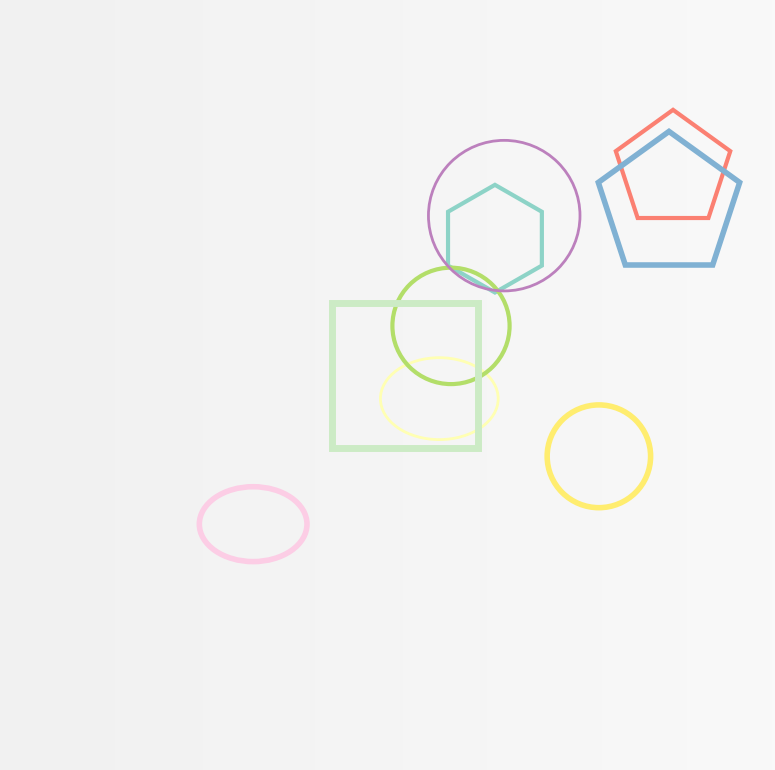[{"shape": "hexagon", "thickness": 1.5, "radius": 0.35, "center": [0.639, 0.69]}, {"shape": "oval", "thickness": 1, "radius": 0.38, "center": [0.567, 0.482]}, {"shape": "pentagon", "thickness": 1.5, "radius": 0.39, "center": [0.868, 0.78]}, {"shape": "pentagon", "thickness": 2, "radius": 0.48, "center": [0.863, 0.733]}, {"shape": "circle", "thickness": 1.5, "radius": 0.38, "center": [0.582, 0.577]}, {"shape": "oval", "thickness": 2, "radius": 0.35, "center": [0.327, 0.319]}, {"shape": "circle", "thickness": 1, "radius": 0.49, "center": [0.651, 0.72]}, {"shape": "square", "thickness": 2.5, "radius": 0.47, "center": [0.523, 0.513]}, {"shape": "circle", "thickness": 2, "radius": 0.33, "center": [0.773, 0.407]}]